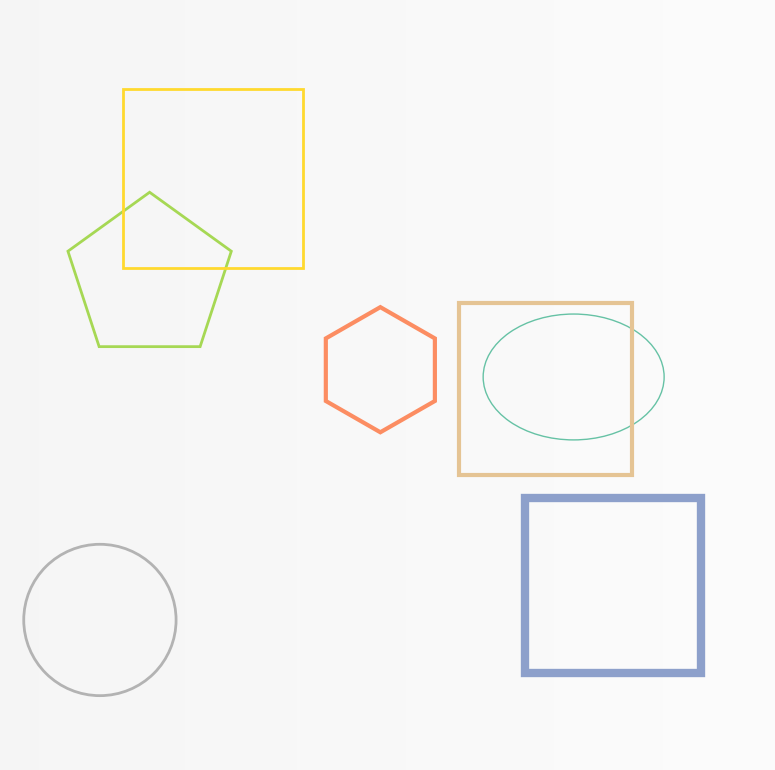[{"shape": "oval", "thickness": 0.5, "radius": 0.58, "center": [0.74, 0.51]}, {"shape": "hexagon", "thickness": 1.5, "radius": 0.41, "center": [0.491, 0.52]}, {"shape": "square", "thickness": 3, "radius": 0.57, "center": [0.791, 0.239]}, {"shape": "pentagon", "thickness": 1, "radius": 0.55, "center": [0.193, 0.639]}, {"shape": "square", "thickness": 1, "radius": 0.58, "center": [0.275, 0.768]}, {"shape": "square", "thickness": 1.5, "radius": 0.56, "center": [0.704, 0.495]}, {"shape": "circle", "thickness": 1, "radius": 0.49, "center": [0.129, 0.195]}]